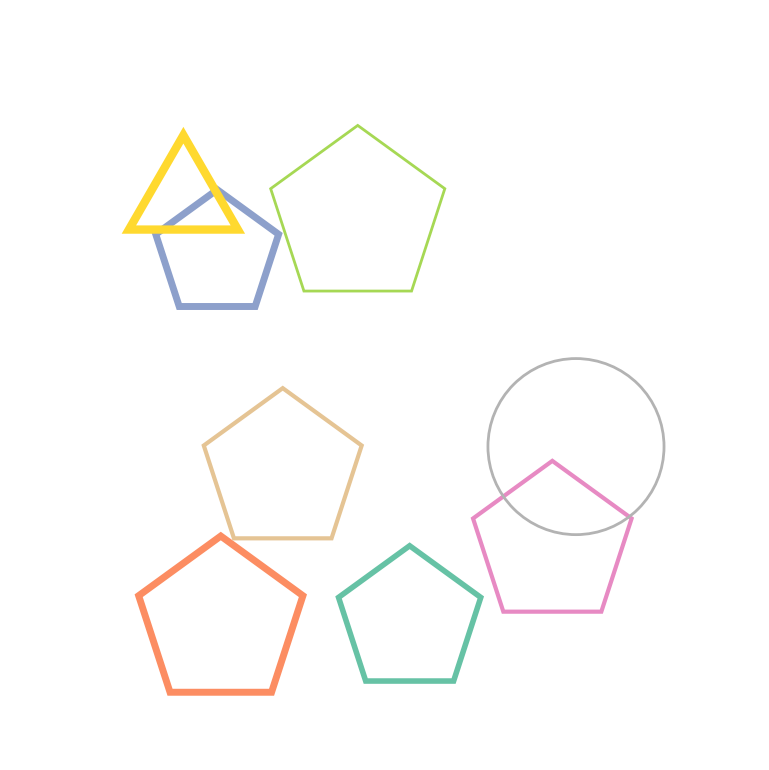[{"shape": "pentagon", "thickness": 2, "radius": 0.49, "center": [0.532, 0.194]}, {"shape": "pentagon", "thickness": 2.5, "radius": 0.56, "center": [0.287, 0.192]}, {"shape": "pentagon", "thickness": 2.5, "radius": 0.42, "center": [0.282, 0.67]}, {"shape": "pentagon", "thickness": 1.5, "radius": 0.54, "center": [0.717, 0.293]}, {"shape": "pentagon", "thickness": 1, "radius": 0.59, "center": [0.465, 0.718]}, {"shape": "triangle", "thickness": 3, "radius": 0.41, "center": [0.238, 0.743]}, {"shape": "pentagon", "thickness": 1.5, "radius": 0.54, "center": [0.367, 0.388]}, {"shape": "circle", "thickness": 1, "radius": 0.57, "center": [0.748, 0.42]}]